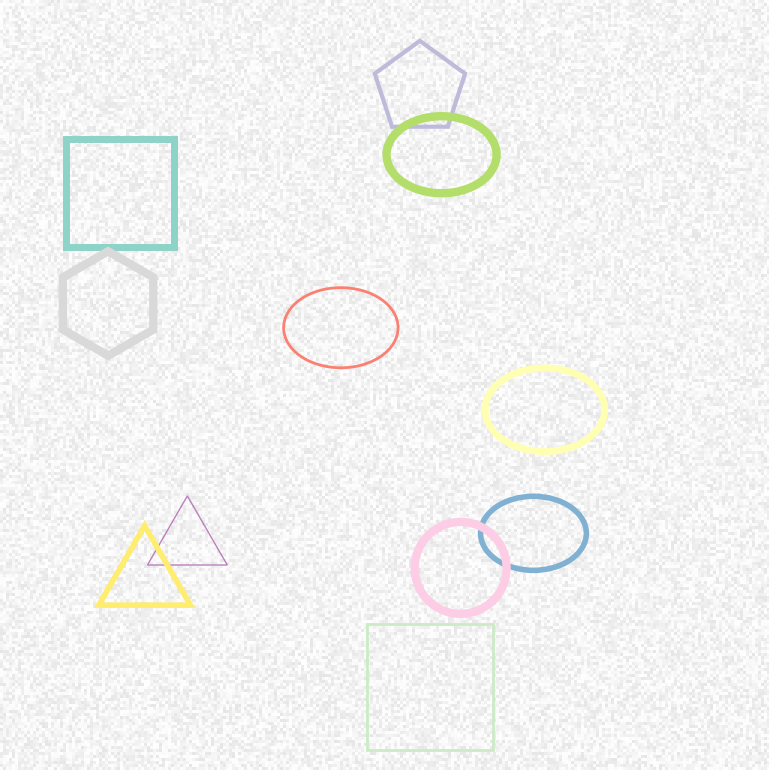[{"shape": "square", "thickness": 2.5, "radius": 0.35, "center": [0.156, 0.749]}, {"shape": "oval", "thickness": 2.5, "radius": 0.39, "center": [0.708, 0.468]}, {"shape": "pentagon", "thickness": 1.5, "radius": 0.31, "center": [0.545, 0.885]}, {"shape": "oval", "thickness": 1, "radius": 0.37, "center": [0.443, 0.574]}, {"shape": "oval", "thickness": 2, "radius": 0.34, "center": [0.693, 0.307]}, {"shape": "oval", "thickness": 3, "radius": 0.36, "center": [0.573, 0.799]}, {"shape": "circle", "thickness": 3, "radius": 0.3, "center": [0.598, 0.262]}, {"shape": "hexagon", "thickness": 3, "radius": 0.34, "center": [0.14, 0.606]}, {"shape": "triangle", "thickness": 0.5, "radius": 0.3, "center": [0.243, 0.296]}, {"shape": "square", "thickness": 1, "radius": 0.41, "center": [0.559, 0.107]}, {"shape": "triangle", "thickness": 2, "radius": 0.34, "center": [0.188, 0.248]}]